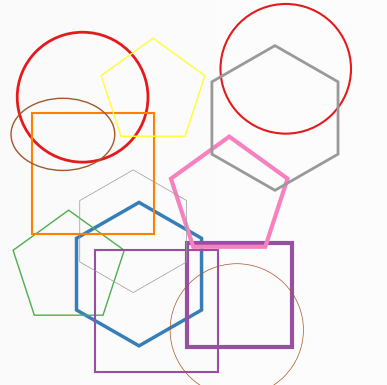[{"shape": "circle", "thickness": 1.5, "radius": 0.84, "center": [0.737, 0.821]}, {"shape": "circle", "thickness": 2, "radius": 0.84, "center": [0.213, 0.748]}, {"shape": "hexagon", "thickness": 2.5, "radius": 0.93, "center": [0.359, 0.288]}, {"shape": "pentagon", "thickness": 1, "radius": 0.75, "center": [0.177, 0.303]}, {"shape": "square", "thickness": 1.5, "radius": 0.79, "center": [0.404, 0.191]}, {"shape": "square", "thickness": 3, "radius": 0.68, "center": [0.617, 0.233]}, {"shape": "square", "thickness": 1.5, "radius": 0.79, "center": [0.239, 0.548]}, {"shape": "pentagon", "thickness": 1, "radius": 0.7, "center": [0.395, 0.76]}, {"shape": "circle", "thickness": 0.5, "radius": 0.86, "center": [0.611, 0.143]}, {"shape": "oval", "thickness": 1, "radius": 0.67, "center": [0.162, 0.651]}, {"shape": "pentagon", "thickness": 3, "radius": 0.79, "center": [0.592, 0.487]}, {"shape": "hexagon", "thickness": 0.5, "radius": 0.8, "center": [0.344, 0.399]}, {"shape": "hexagon", "thickness": 2, "radius": 0.94, "center": [0.71, 0.694]}]